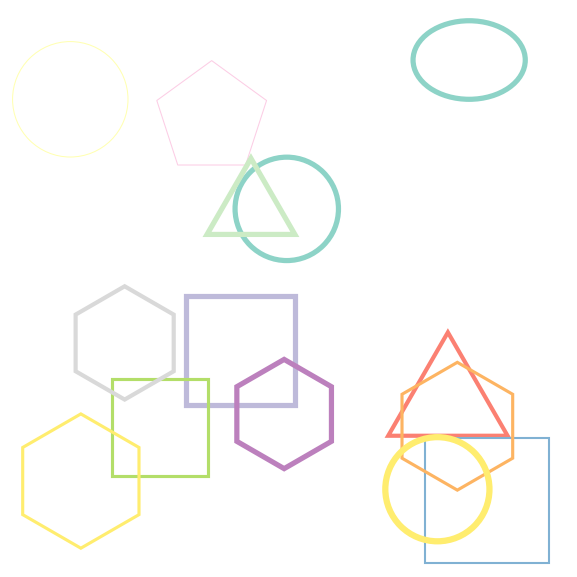[{"shape": "oval", "thickness": 2.5, "radius": 0.49, "center": [0.812, 0.895]}, {"shape": "circle", "thickness": 2.5, "radius": 0.45, "center": [0.497, 0.637]}, {"shape": "circle", "thickness": 0.5, "radius": 0.5, "center": [0.122, 0.827]}, {"shape": "square", "thickness": 2.5, "radius": 0.47, "center": [0.417, 0.393]}, {"shape": "triangle", "thickness": 2, "radius": 0.6, "center": [0.776, 0.304]}, {"shape": "square", "thickness": 1, "radius": 0.54, "center": [0.843, 0.132]}, {"shape": "hexagon", "thickness": 1.5, "radius": 0.55, "center": [0.792, 0.261]}, {"shape": "square", "thickness": 1.5, "radius": 0.42, "center": [0.278, 0.259]}, {"shape": "pentagon", "thickness": 0.5, "radius": 0.5, "center": [0.367, 0.794]}, {"shape": "hexagon", "thickness": 2, "radius": 0.49, "center": [0.216, 0.405]}, {"shape": "hexagon", "thickness": 2.5, "radius": 0.47, "center": [0.492, 0.282]}, {"shape": "triangle", "thickness": 2.5, "radius": 0.44, "center": [0.435, 0.637]}, {"shape": "circle", "thickness": 3, "radius": 0.45, "center": [0.757, 0.152]}, {"shape": "hexagon", "thickness": 1.5, "radius": 0.58, "center": [0.14, 0.166]}]